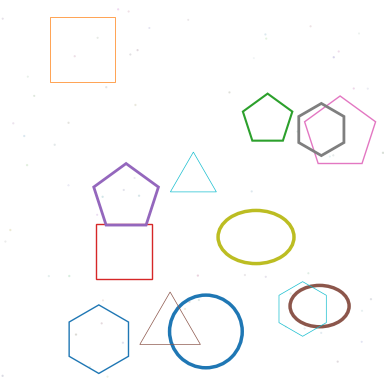[{"shape": "hexagon", "thickness": 1, "radius": 0.44, "center": [0.257, 0.119]}, {"shape": "circle", "thickness": 2.5, "radius": 0.47, "center": [0.535, 0.139]}, {"shape": "square", "thickness": 0.5, "radius": 0.42, "center": [0.215, 0.872]}, {"shape": "pentagon", "thickness": 1.5, "radius": 0.34, "center": [0.695, 0.689]}, {"shape": "square", "thickness": 1, "radius": 0.36, "center": [0.322, 0.346]}, {"shape": "pentagon", "thickness": 2, "radius": 0.44, "center": [0.327, 0.487]}, {"shape": "triangle", "thickness": 0.5, "radius": 0.45, "center": [0.442, 0.151]}, {"shape": "oval", "thickness": 2.5, "radius": 0.38, "center": [0.83, 0.205]}, {"shape": "pentagon", "thickness": 1, "radius": 0.48, "center": [0.883, 0.654]}, {"shape": "hexagon", "thickness": 2, "radius": 0.34, "center": [0.835, 0.664]}, {"shape": "oval", "thickness": 2.5, "radius": 0.49, "center": [0.665, 0.384]}, {"shape": "hexagon", "thickness": 0.5, "radius": 0.35, "center": [0.786, 0.197]}, {"shape": "triangle", "thickness": 0.5, "radius": 0.34, "center": [0.502, 0.536]}]